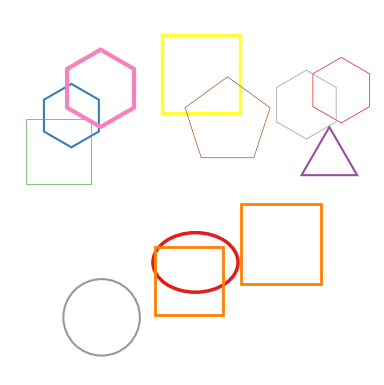[{"shape": "hexagon", "thickness": 0.5, "radius": 0.43, "center": [0.886, 0.766]}, {"shape": "oval", "thickness": 2.5, "radius": 0.55, "center": [0.508, 0.318]}, {"shape": "hexagon", "thickness": 1.5, "radius": 0.41, "center": [0.185, 0.7]}, {"shape": "square", "thickness": 0.5, "radius": 0.43, "center": [0.152, 0.607]}, {"shape": "triangle", "thickness": 1.5, "radius": 0.42, "center": [0.855, 0.587]}, {"shape": "square", "thickness": 2, "radius": 0.52, "center": [0.73, 0.366]}, {"shape": "square", "thickness": 2, "radius": 0.44, "center": [0.491, 0.269]}, {"shape": "square", "thickness": 2.5, "radius": 0.51, "center": [0.522, 0.808]}, {"shape": "pentagon", "thickness": 0.5, "radius": 0.58, "center": [0.591, 0.684]}, {"shape": "hexagon", "thickness": 3, "radius": 0.5, "center": [0.261, 0.771]}, {"shape": "hexagon", "thickness": 0.5, "radius": 0.45, "center": [0.796, 0.728]}, {"shape": "circle", "thickness": 1.5, "radius": 0.5, "center": [0.264, 0.176]}]